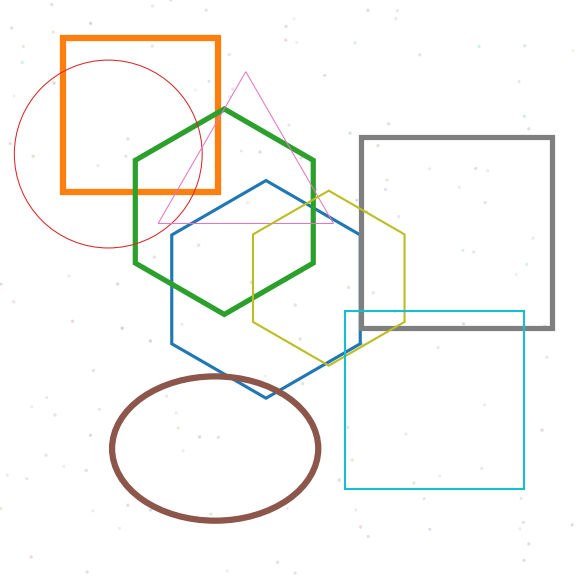[{"shape": "hexagon", "thickness": 1.5, "radius": 0.94, "center": [0.461, 0.498]}, {"shape": "square", "thickness": 3, "radius": 0.67, "center": [0.243, 0.8]}, {"shape": "hexagon", "thickness": 2.5, "radius": 0.89, "center": [0.388, 0.633]}, {"shape": "circle", "thickness": 0.5, "radius": 0.81, "center": [0.187, 0.732]}, {"shape": "oval", "thickness": 3, "radius": 0.89, "center": [0.373, 0.222]}, {"shape": "triangle", "thickness": 0.5, "radius": 0.88, "center": [0.426, 0.7]}, {"shape": "square", "thickness": 2.5, "radius": 0.83, "center": [0.79, 0.596]}, {"shape": "hexagon", "thickness": 1, "radius": 0.76, "center": [0.569, 0.518]}, {"shape": "square", "thickness": 1, "radius": 0.77, "center": [0.752, 0.307]}]